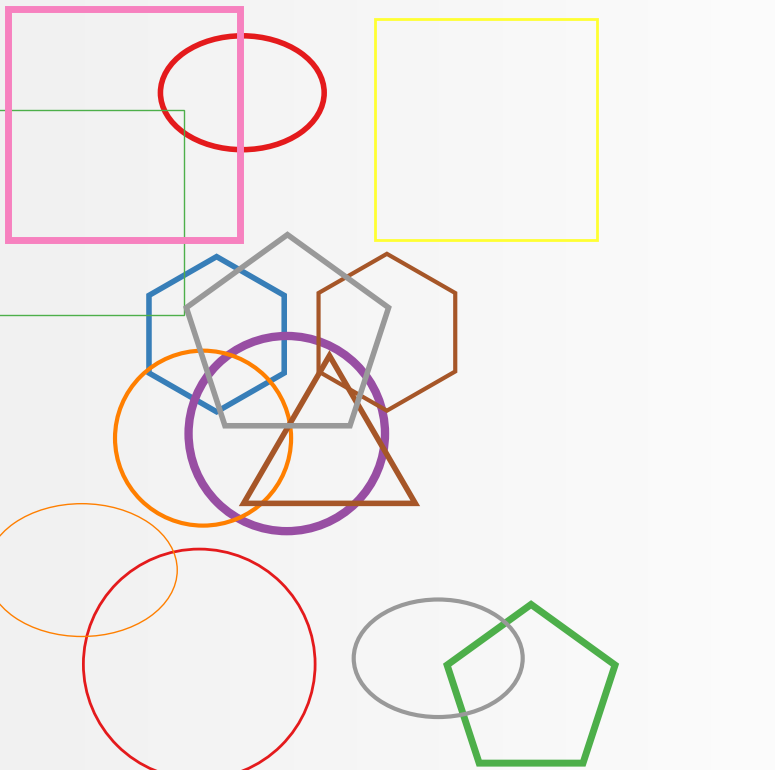[{"shape": "oval", "thickness": 2, "radius": 0.53, "center": [0.313, 0.88]}, {"shape": "circle", "thickness": 1, "radius": 0.75, "center": [0.257, 0.137]}, {"shape": "hexagon", "thickness": 2, "radius": 0.5, "center": [0.279, 0.566]}, {"shape": "square", "thickness": 0.5, "radius": 0.67, "center": [0.103, 0.724]}, {"shape": "pentagon", "thickness": 2.5, "radius": 0.57, "center": [0.685, 0.101]}, {"shape": "circle", "thickness": 3, "radius": 0.63, "center": [0.37, 0.437]}, {"shape": "circle", "thickness": 1.5, "radius": 0.57, "center": [0.262, 0.431]}, {"shape": "oval", "thickness": 0.5, "radius": 0.62, "center": [0.105, 0.26]}, {"shape": "square", "thickness": 1, "radius": 0.72, "center": [0.627, 0.832]}, {"shape": "triangle", "thickness": 2, "radius": 0.64, "center": [0.425, 0.41]}, {"shape": "hexagon", "thickness": 1.5, "radius": 0.51, "center": [0.499, 0.569]}, {"shape": "square", "thickness": 2.5, "radius": 0.75, "center": [0.16, 0.838]}, {"shape": "pentagon", "thickness": 2, "radius": 0.69, "center": [0.371, 0.558]}, {"shape": "oval", "thickness": 1.5, "radius": 0.55, "center": [0.565, 0.145]}]